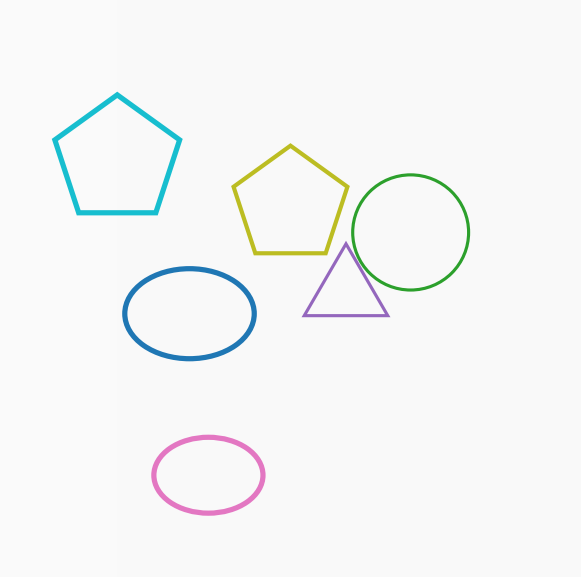[{"shape": "oval", "thickness": 2.5, "radius": 0.56, "center": [0.326, 0.456]}, {"shape": "circle", "thickness": 1.5, "radius": 0.5, "center": [0.707, 0.597]}, {"shape": "triangle", "thickness": 1.5, "radius": 0.41, "center": [0.595, 0.494]}, {"shape": "oval", "thickness": 2.5, "radius": 0.47, "center": [0.359, 0.176]}, {"shape": "pentagon", "thickness": 2, "radius": 0.51, "center": [0.5, 0.644]}, {"shape": "pentagon", "thickness": 2.5, "radius": 0.56, "center": [0.202, 0.722]}]